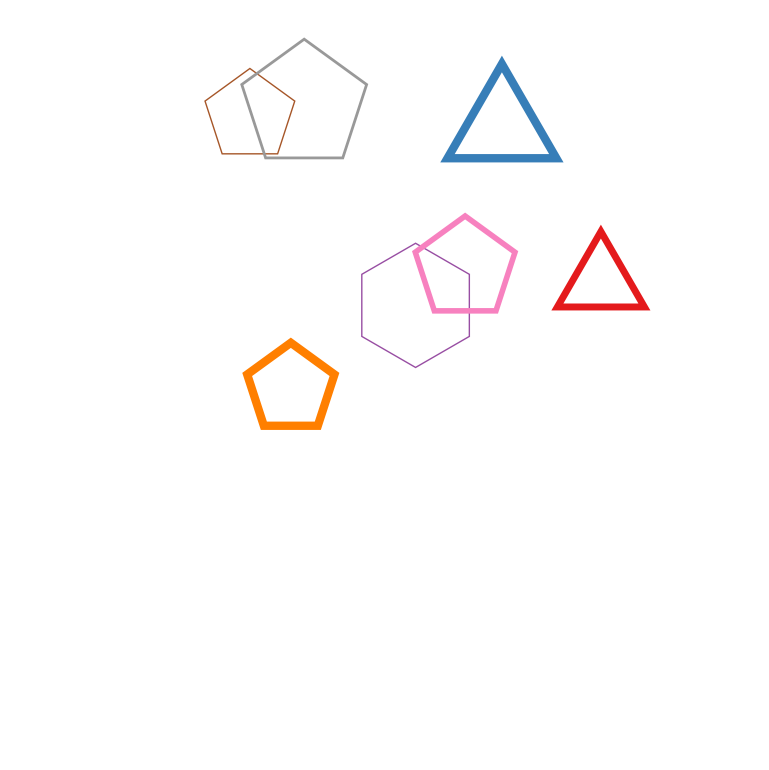[{"shape": "triangle", "thickness": 2.5, "radius": 0.33, "center": [0.78, 0.634]}, {"shape": "triangle", "thickness": 3, "radius": 0.41, "center": [0.652, 0.835]}, {"shape": "hexagon", "thickness": 0.5, "radius": 0.4, "center": [0.54, 0.603]}, {"shape": "pentagon", "thickness": 3, "radius": 0.3, "center": [0.378, 0.495]}, {"shape": "pentagon", "thickness": 0.5, "radius": 0.31, "center": [0.325, 0.85]}, {"shape": "pentagon", "thickness": 2, "radius": 0.34, "center": [0.604, 0.651]}, {"shape": "pentagon", "thickness": 1, "radius": 0.43, "center": [0.395, 0.864]}]